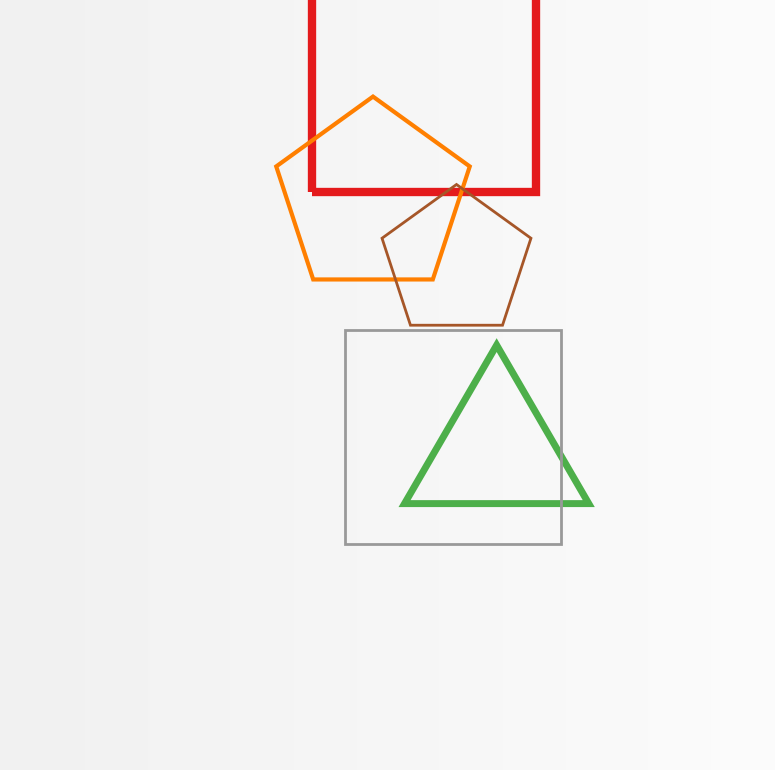[{"shape": "square", "thickness": 3, "radius": 0.72, "center": [0.547, 0.895]}, {"shape": "triangle", "thickness": 2.5, "radius": 0.69, "center": [0.641, 0.415]}, {"shape": "pentagon", "thickness": 1.5, "radius": 0.66, "center": [0.481, 0.743]}, {"shape": "pentagon", "thickness": 1, "radius": 0.51, "center": [0.589, 0.659]}, {"shape": "square", "thickness": 1, "radius": 0.69, "center": [0.584, 0.432]}]